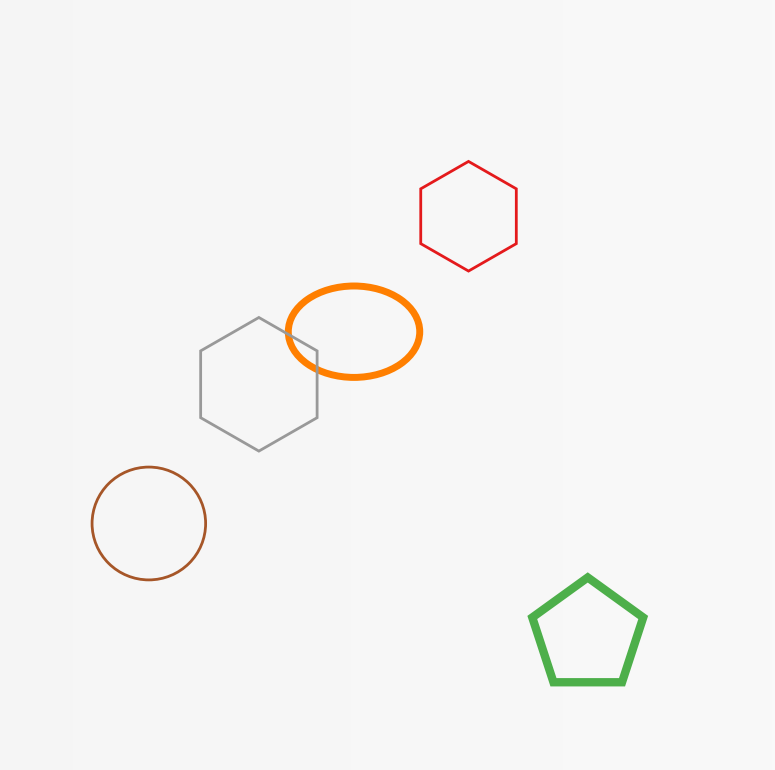[{"shape": "hexagon", "thickness": 1, "radius": 0.36, "center": [0.605, 0.719]}, {"shape": "pentagon", "thickness": 3, "radius": 0.38, "center": [0.758, 0.175]}, {"shape": "oval", "thickness": 2.5, "radius": 0.42, "center": [0.457, 0.569]}, {"shape": "circle", "thickness": 1, "radius": 0.37, "center": [0.192, 0.32]}, {"shape": "hexagon", "thickness": 1, "radius": 0.43, "center": [0.334, 0.501]}]